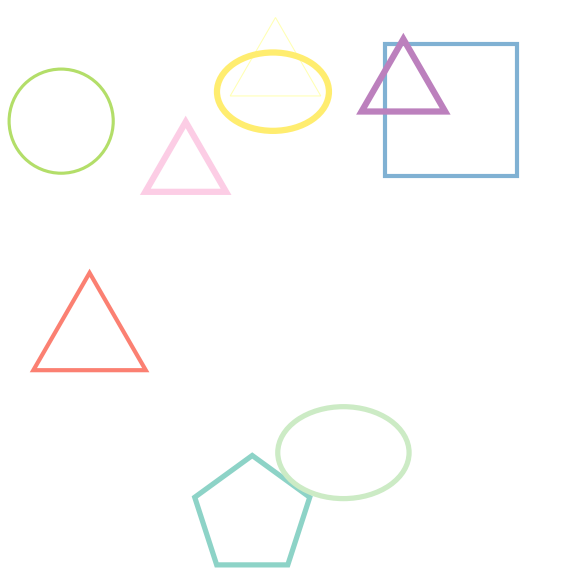[{"shape": "pentagon", "thickness": 2.5, "radius": 0.52, "center": [0.437, 0.106]}, {"shape": "triangle", "thickness": 0.5, "radius": 0.45, "center": [0.477, 0.878]}, {"shape": "triangle", "thickness": 2, "radius": 0.56, "center": [0.155, 0.414]}, {"shape": "square", "thickness": 2, "radius": 0.57, "center": [0.781, 0.808]}, {"shape": "circle", "thickness": 1.5, "radius": 0.45, "center": [0.106, 0.789]}, {"shape": "triangle", "thickness": 3, "radius": 0.4, "center": [0.322, 0.707]}, {"shape": "triangle", "thickness": 3, "radius": 0.42, "center": [0.698, 0.848]}, {"shape": "oval", "thickness": 2.5, "radius": 0.57, "center": [0.595, 0.215]}, {"shape": "oval", "thickness": 3, "radius": 0.48, "center": [0.473, 0.84]}]